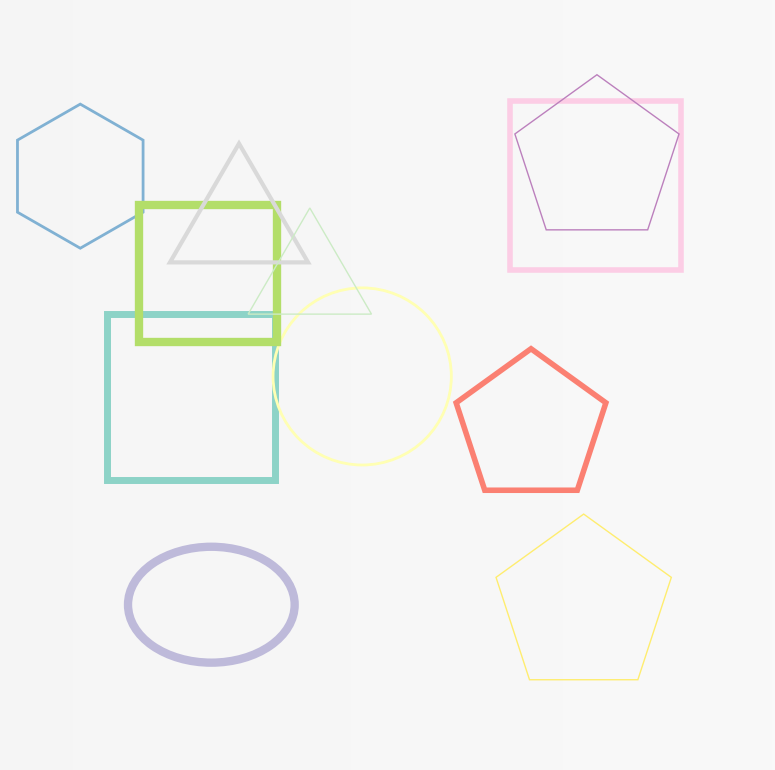[{"shape": "square", "thickness": 2.5, "radius": 0.54, "center": [0.247, 0.484]}, {"shape": "circle", "thickness": 1, "radius": 0.58, "center": [0.467, 0.511]}, {"shape": "oval", "thickness": 3, "radius": 0.54, "center": [0.273, 0.215]}, {"shape": "pentagon", "thickness": 2, "radius": 0.51, "center": [0.685, 0.445]}, {"shape": "hexagon", "thickness": 1, "radius": 0.47, "center": [0.104, 0.771]}, {"shape": "square", "thickness": 3, "radius": 0.44, "center": [0.269, 0.645]}, {"shape": "square", "thickness": 2, "radius": 0.55, "center": [0.769, 0.759]}, {"shape": "triangle", "thickness": 1.5, "radius": 0.51, "center": [0.308, 0.711]}, {"shape": "pentagon", "thickness": 0.5, "radius": 0.56, "center": [0.77, 0.792]}, {"shape": "triangle", "thickness": 0.5, "radius": 0.46, "center": [0.4, 0.638]}, {"shape": "pentagon", "thickness": 0.5, "radius": 0.59, "center": [0.753, 0.213]}]